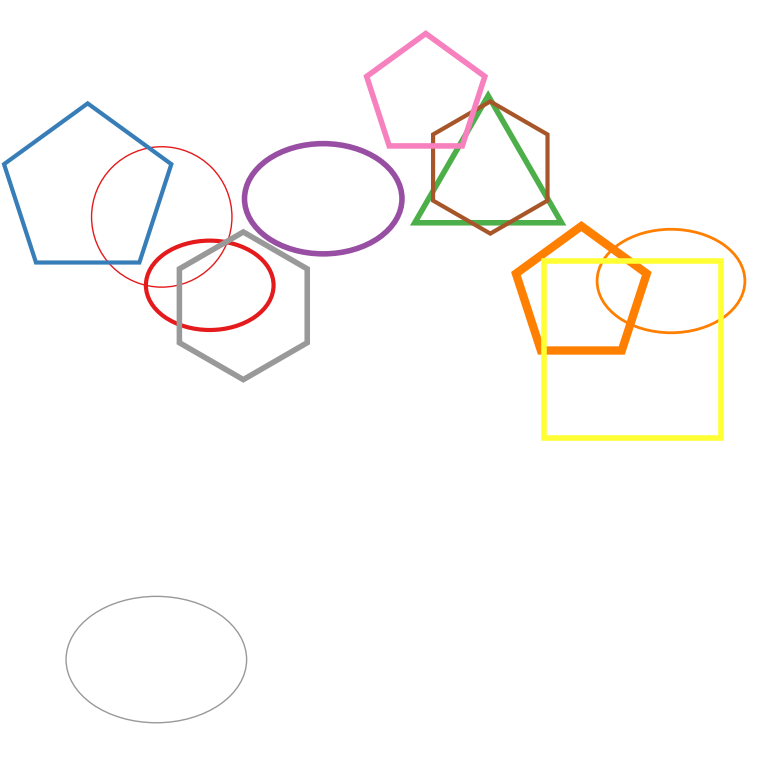[{"shape": "circle", "thickness": 0.5, "radius": 0.46, "center": [0.21, 0.718]}, {"shape": "oval", "thickness": 1.5, "radius": 0.41, "center": [0.272, 0.629]}, {"shape": "pentagon", "thickness": 1.5, "radius": 0.57, "center": [0.114, 0.751]}, {"shape": "triangle", "thickness": 2, "radius": 0.55, "center": [0.634, 0.766]}, {"shape": "oval", "thickness": 2, "radius": 0.51, "center": [0.42, 0.742]}, {"shape": "pentagon", "thickness": 3, "radius": 0.45, "center": [0.755, 0.617]}, {"shape": "oval", "thickness": 1, "radius": 0.48, "center": [0.871, 0.635]}, {"shape": "square", "thickness": 2, "radius": 0.57, "center": [0.821, 0.546]}, {"shape": "hexagon", "thickness": 1.5, "radius": 0.43, "center": [0.637, 0.782]}, {"shape": "pentagon", "thickness": 2, "radius": 0.4, "center": [0.553, 0.876]}, {"shape": "oval", "thickness": 0.5, "radius": 0.59, "center": [0.203, 0.143]}, {"shape": "hexagon", "thickness": 2, "radius": 0.48, "center": [0.316, 0.603]}]